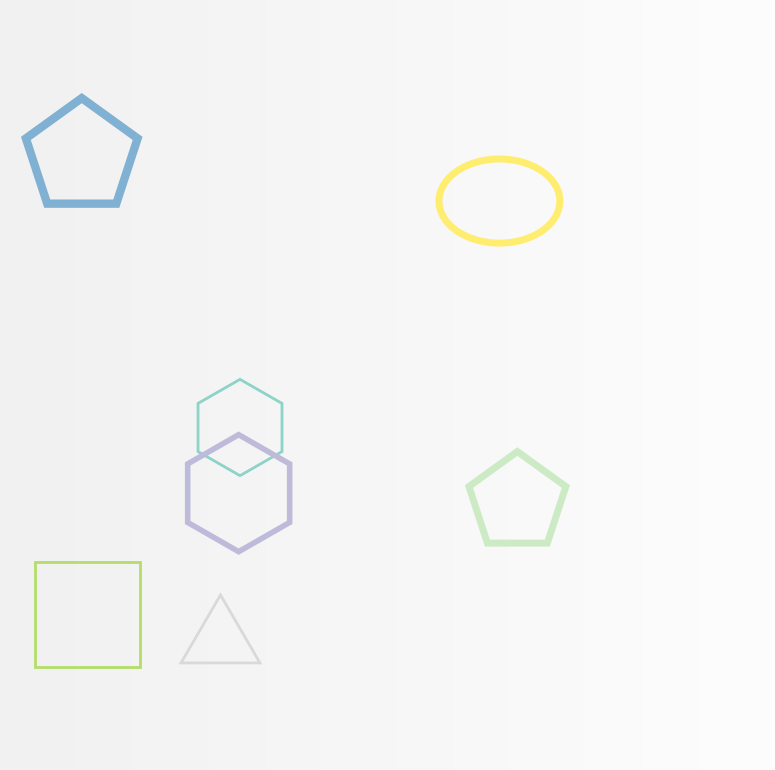[{"shape": "hexagon", "thickness": 1, "radius": 0.31, "center": [0.31, 0.445]}, {"shape": "hexagon", "thickness": 2, "radius": 0.38, "center": [0.308, 0.36]}, {"shape": "pentagon", "thickness": 3, "radius": 0.38, "center": [0.105, 0.797]}, {"shape": "square", "thickness": 1, "radius": 0.34, "center": [0.113, 0.202]}, {"shape": "triangle", "thickness": 1, "radius": 0.29, "center": [0.285, 0.168]}, {"shape": "pentagon", "thickness": 2.5, "radius": 0.33, "center": [0.668, 0.348]}, {"shape": "oval", "thickness": 2.5, "radius": 0.39, "center": [0.644, 0.739]}]